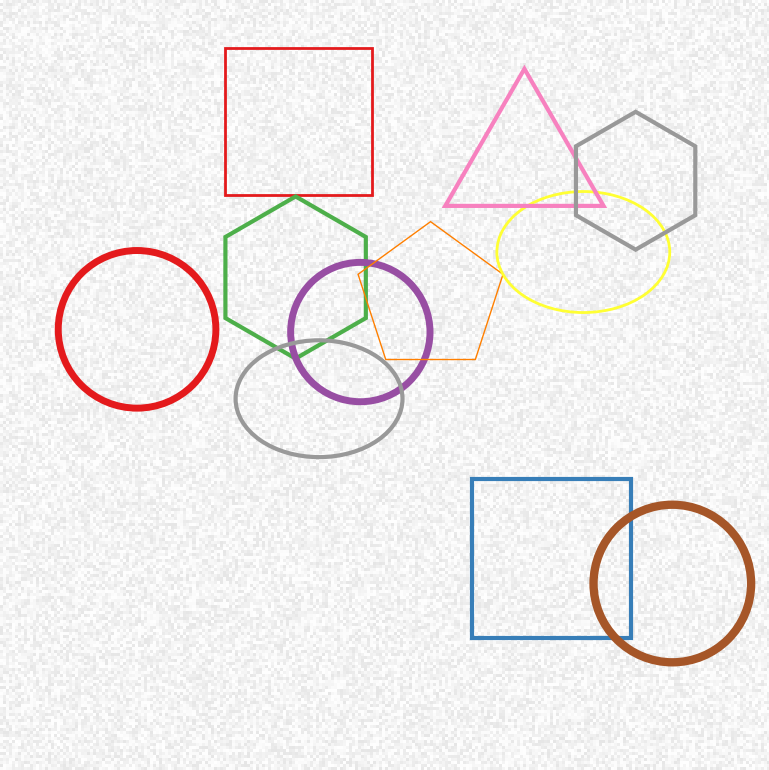[{"shape": "circle", "thickness": 2.5, "radius": 0.51, "center": [0.178, 0.572]}, {"shape": "square", "thickness": 1, "radius": 0.48, "center": [0.388, 0.843]}, {"shape": "square", "thickness": 1.5, "radius": 0.52, "center": [0.716, 0.274]}, {"shape": "hexagon", "thickness": 1.5, "radius": 0.53, "center": [0.384, 0.64]}, {"shape": "circle", "thickness": 2.5, "radius": 0.45, "center": [0.468, 0.569]}, {"shape": "pentagon", "thickness": 0.5, "radius": 0.49, "center": [0.559, 0.613]}, {"shape": "oval", "thickness": 1, "radius": 0.56, "center": [0.758, 0.673]}, {"shape": "circle", "thickness": 3, "radius": 0.51, "center": [0.873, 0.242]}, {"shape": "triangle", "thickness": 1.5, "radius": 0.59, "center": [0.681, 0.792]}, {"shape": "hexagon", "thickness": 1.5, "radius": 0.45, "center": [0.825, 0.765]}, {"shape": "oval", "thickness": 1.5, "radius": 0.54, "center": [0.414, 0.482]}]